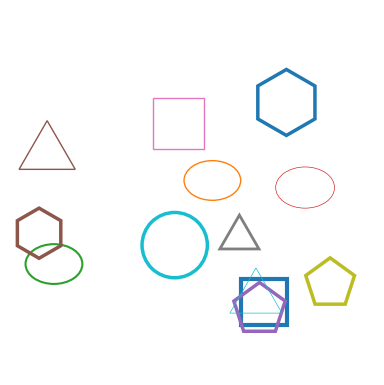[{"shape": "hexagon", "thickness": 2.5, "radius": 0.43, "center": [0.744, 0.734]}, {"shape": "square", "thickness": 3, "radius": 0.3, "center": [0.685, 0.215]}, {"shape": "oval", "thickness": 1, "radius": 0.37, "center": [0.552, 0.531]}, {"shape": "oval", "thickness": 1.5, "radius": 0.37, "center": [0.14, 0.314]}, {"shape": "oval", "thickness": 0.5, "radius": 0.38, "center": [0.792, 0.513]}, {"shape": "pentagon", "thickness": 2.5, "radius": 0.35, "center": [0.674, 0.196]}, {"shape": "triangle", "thickness": 1, "radius": 0.42, "center": [0.122, 0.602]}, {"shape": "hexagon", "thickness": 2.5, "radius": 0.33, "center": [0.101, 0.394]}, {"shape": "square", "thickness": 1, "radius": 0.33, "center": [0.465, 0.678]}, {"shape": "triangle", "thickness": 2, "radius": 0.29, "center": [0.622, 0.383]}, {"shape": "pentagon", "thickness": 2.5, "radius": 0.33, "center": [0.857, 0.264]}, {"shape": "circle", "thickness": 2.5, "radius": 0.42, "center": [0.454, 0.363]}, {"shape": "triangle", "thickness": 0.5, "radius": 0.39, "center": [0.665, 0.226]}]